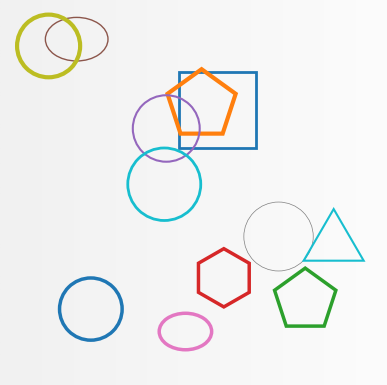[{"shape": "square", "thickness": 2, "radius": 0.49, "center": [0.561, 0.715]}, {"shape": "circle", "thickness": 2.5, "radius": 0.4, "center": [0.234, 0.197]}, {"shape": "pentagon", "thickness": 3, "radius": 0.46, "center": [0.52, 0.728]}, {"shape": "pentagon", "thickness": 2.5, "radius": 0.42, "center": [0.788, 0.22]}, {"shape": "hexagon", "thickness": 2.5, "radius": 0.38, "center": [0.578, 0.278]}, {"shape": "circle", "thickness": 1.5, "radius": 0.43, "center": [0.429, 0.666]}, {"shape": "oval", "thickness": 1, "radius": 0.4, "center": [0.198, 0.898]}, {"shape": "oval", "thickness": 2.5, "radius": 0.34, "center": [0.479, 0.139]}, {"shape": "circle", "thickness": 0.5, "radius": 0.45, "center": [0.719, 0.386]}, {"shape": "circle", "thickness": 3, "radius": 0.41, "center": [0.125, 0.881]}, {"shape": "circle", "thickness": 2, "radius": 0.47, "center": [0.424, 0.521]}, {"shape": "triangle", "thickness": 1.5, "radius": 0.45, "center": [0.861, 0.368]}]